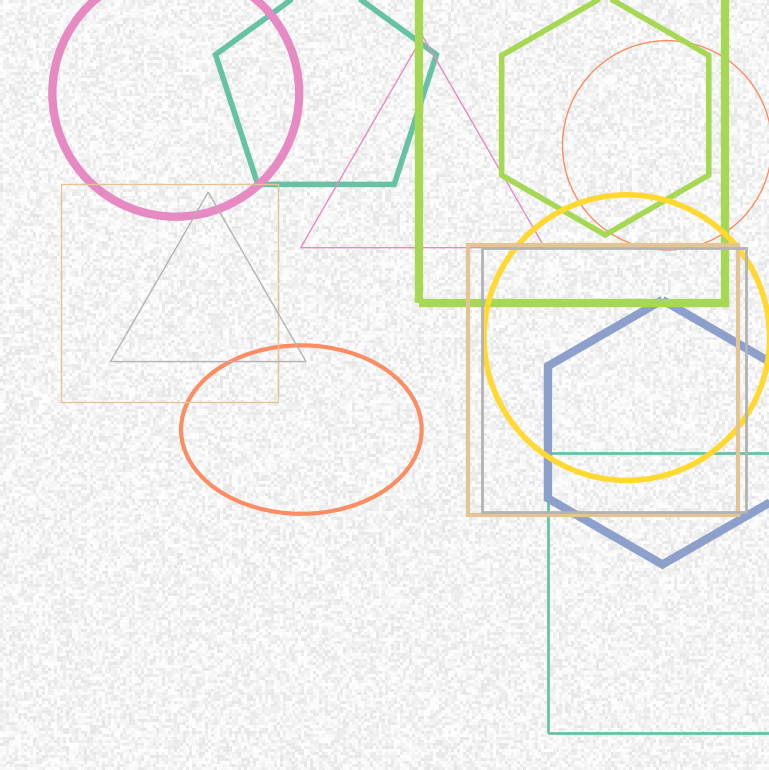[{"shape": "square", "thickness": 1, "radius": 0.91, "center": [0.894, 0.23]}, {"shape": "pentagon", "thickness": 2, "radius": 0.75, "center": [0.423, 0.883]}, {"shape": "circle", "thickness": 0.5, "radius": 0.68, "center": [0.866, 0.811]}, {"shape": "oval", "thickness": 1.5, "radius": 0.78, "center": [0.391, 0.442]}, {"shape": "hexagon", "thickness": 3, "radius": 0.86, "center": [0.86, 0.439]}, {"shape": "circle", "thickness": 3, "radius": 0.8, "center": [0.228, 0.879]}, {"shape": "triangle", "thickness": 0.5, "radius": 0.91, "center": [0.549, 0.77]}, {"shape": "square", "thickness": 3, "radius": 0.99, "center": [0.743, 0.805]}, {"shape": "hexagon", "thickness": 2, "radius": 0.78, "center": [0.786, 0.85]}, {"shape": "circle", "thickness": 2, "radius": 0.93, "center": [0.814, 0.562]}, {"shape": "square", "thickness": 0.5, "radius": 0.71, "center": [0.221, 0.62]}, {"shape": "square", "thickness": 1.5, "radius": 0.87, "center": [0.783, 0.506]}, {"shape": "square", "thickness": 1, "radius": 0.86, "center": [0.797, 0.507]}, {"shape": "triangle", "thickness": 0.5, "radius": 0.73, "center": [0.27, 0.604]}]